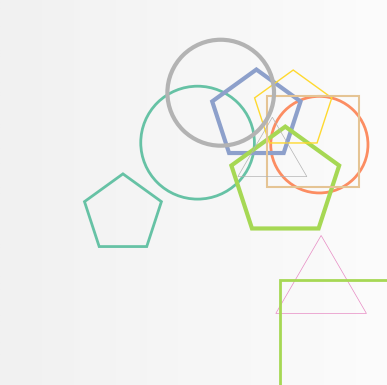[{"shape": "pentagon", "thickness": 2, "radius": 0.52, "center": [0.317, 0.444]}, {"shape": "circle", "thickness": 2, "radius": 0.73, "center": [0.51, 0.629]}, {"shape": "circle", "thickness": 2, "radius": 0.63, "center": [0.824, 0.624]}, {"shape": "pentagon", "thickness": 3, "radius": 0.6, "center": [0.662, 0.7]}, {"shape": "triangle", "thickness": 0.5, "radius": 0.68, "center": [0.829, 0.253]}, {"shape": "square", "thickness": 2, "radius": 0.74, "center": [0.871, 0.124]}, {"shape": "pentagon", "thickness": 3, "radius": 0.73, "center": [0.736, 0.525]}, {"shape": "pentagon", "thickness": 1, "radius": 0.52, "center": [0.757, 0.713]}, {"shape": "square", "thickness": 1.5, "radius": 0.59, "center": [0.807, 0.632]}, {"shape": "circle", "thickness": 3, "radius": 0.69, "center": [0.57, 0.759]}, {"shape": "triangle", "thickness": 0.5, "radius": 0.51, "center": [0.703, 0.593]}]